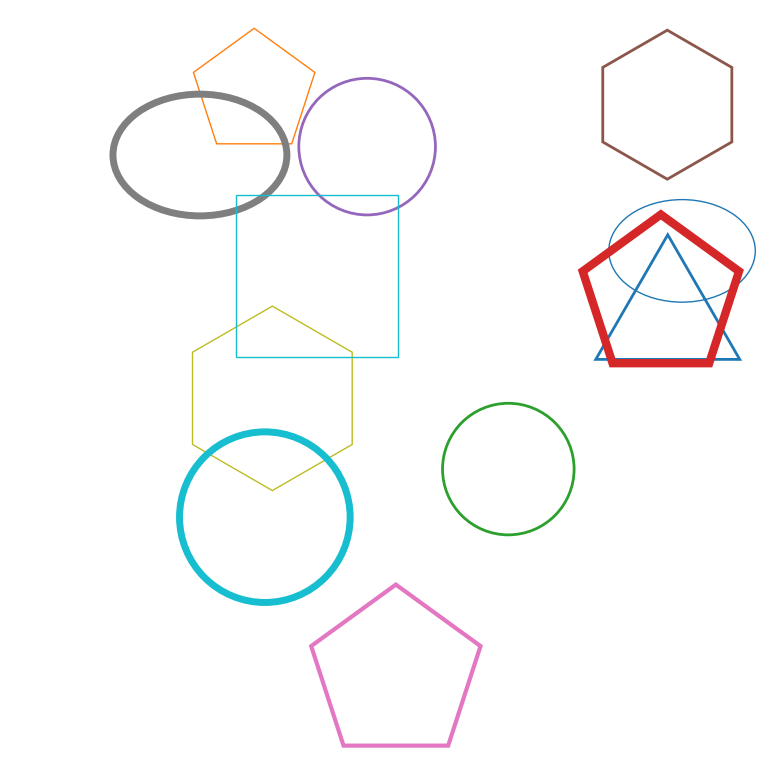[{"shape": "oval", "thickness": 0.5, "radius": 0.48, "center": [0.886, 0.674]}, {"shape": "triangle", "thickness": 1, "radius": 0.54, "center": [0.867, 0.587]}, {"shape": "pentagon", "thickness": 0.5, "radius": 0.41, "center": [0.33, 0.88]}, {"shape": "circle", "thickness": 1, "radius": 0.43, "center": [0.66, 0.391]}, {"shape": "pentagon", "thickness": 3, "radius": 0.53, "center": [0.858, 0.615]}, {"shape": "circle", "thickness": 1, "radius": 0.44, "center": [0.477, 0.81]}, {"shape": "hexagon", "thickness": 1, "radius": 0.48, "center": [0.867, 0.864]}, {"shape": "pentagon", "thickness": 1.5, "radius": 0.58, "center": [0.514, 0.125]}, {"shape": "oval", "thickness": 2.5, "radius": 0.56, "center": [0.26, 0.799]}, {"shape": "hexagon", "thickness": 0.5, "radius": 0.6, "center": [0.354, 0.483]}, {"shape": "square", "thickness": 0.5, "radius": 0.53, "center": [0.412, 0.641]}, {"shape": "circle", "thickness": 2.5, "radius": 0.55, "center": [0.344, 0.328]}]